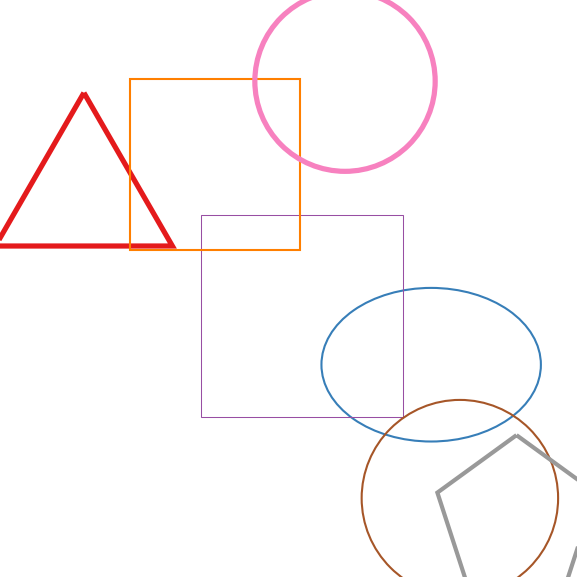[{"shape": "triangle", "thickness": 2.5, "radius": 0.88, "center": [0.145, 0.662]}, {"shape": "oval", "thickness": 1, "radius": 0.95, "center": [0.747, 0.368]}, {"shape": "square", "thickness": 0.5, "radius": 0.87, "center": [0.523, 0.452]}, {"shape": "square", "thickness": 1, "radius": 0.74, "center": [0.372, 0.715]}, {"shape": "circle", "thickness": 1, "radius": 0.85, "center": [0.796, 0.137]}, {"shape": "circle", "thickness": 2.5, "radius": 0.78, "center": [0.597, 0.859]}, {"shape": "pentagon", "thickness": 2, "radius": 0.72, "center": [0.894, 0.102]}]